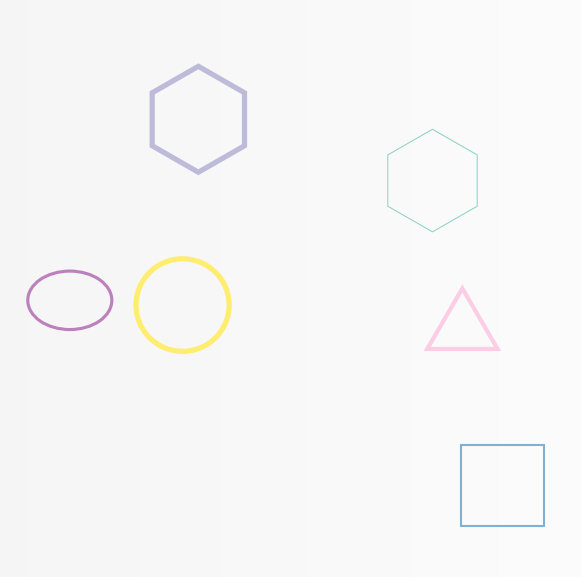[{"shape": "hexagon", "thickness": 0.5, "radius": 0.44, "center": [0.744, 0.686]}, {"shape": "hexagon", "thickness": 2.5, "radius": 0.46, "center": [0.341, 0.793]}, {"shape": "square", "thickness": 1, "radius": 0.35, "center": [0.865, 0.158]}, {"shape": "triangle", "thickness": 2, "radius": 0.35, "center": [0.795, 0.43]}, {"shape": "oval", "thickness": 1.5, "radius": 0.36, "center": [0.12, 0.479]}, {"shape": "circle", "thickness": 2.5, "radius": 0.4, "center": [0.314, 0.471]}]